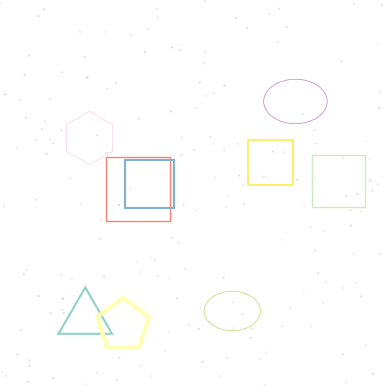[{"shape": "triangle", "thickness": 1.5, "radius": 0.4, "center": [0.222, 0.173]}, {"shape": "pentagon", "thickness": 3, "radius": 0.35, "center": [0.32, 0.155]}, {"shape": "square", "thickness": 1, "radius": 0.42, "center": [0.358, 0.509]}, {"shape": "square", "thickness": 1.5, "radius": 0.32, "center": [0.388, 0.522]}, {"shape": "oval", "thickness": 0.5, "radius": 0.37, "center": [0.603, 0.192]}, {"shape": "hexagon", "thickness": 0.5, "radius": 0.35, "center": [0.233, 0.642]}, {"shape": "oval", "thickness": 0.5, "radius": 0.41, "center": [0.767, 0.736]}, {"shape": "square", "thickness": 1, "radius": 0.34, "center": [0.879, 0.529]}, {"shape": "square", "thickness": 1.5, "radius": 0.29, "center": [0.702, 0.578]}]